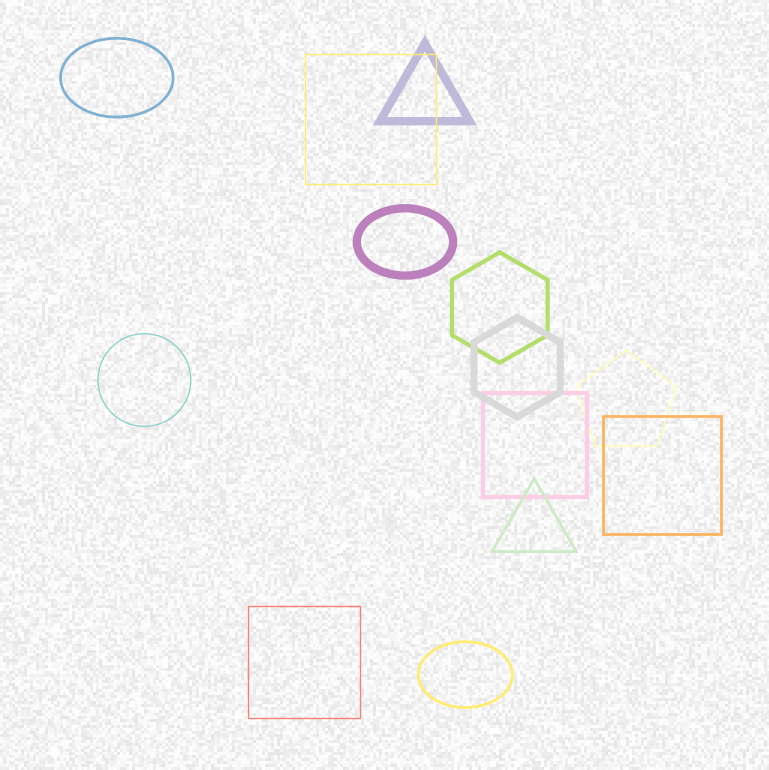[{"shape": "circle", "thickness": 0.5, "radius": 0.3, "center": [0.187, 0.506]}, {"shape": "pentagon", "thickness": 0.5, "radius": 0.34, "center": [0.813, 0.476]}, {"shape": "triangle", "thickness": 3, "radius": 0.34, "center": [0.552, 0.876]}, {"shape": "square", "thickness": 0.5, "radius": 0.36, "center": [0.395, 0.141]}, {"shape": "oval", "thickness": 1, "radius": 0.37, "center": [0.152, 0.899]}, {"shape": "square", "thickness": 1, "radius": 0.38, "center": [0.86, 0.383]}, {"shape": "hexagon", "thickness": 1.5, "radius": 0.36, "center": [0.649, 0.601]}, {"shape": "square", "thickness": 1.5, "radius": 0.34, "center": [0.695, 0.422]}, {"shape": "hexagon", "thickness": 2.5, "radius": 0.32, "center": [0.672, 0.523]}, {"shape": "oval", "thickness": 3, "radius": 0.31, "center": [0.526, 0.686]}, {"shape": "triangle", "thickness": 1, "radius": 0.32, "center": [0.694, 0.315]}, {"shape": "oval", "thickness": 1, "radius": 0.31, "center": [0.604, 0.124]}, {"shape": "square", "thickness": 0.5, "radius": 0.42, "center": [0.481, 0.845]}]